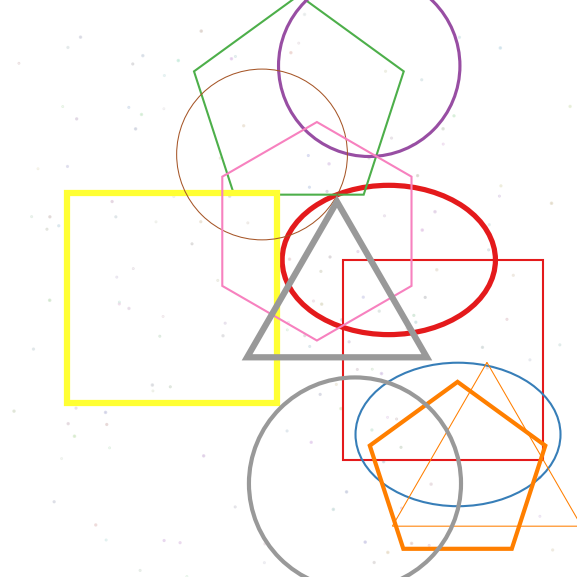[{"shape": "square", "thickness": 1, "radius": 0.87, "center": [0.768, 0.376]}, {"shape": "oval", "thickness": 2.5, "radius": 0.92, "center": [0.673, 0.549]}, {"shape": "oval", "thickness": 1, "radius": 0.89, "center": [0.793, 0.247]}, {"shape": "pentagon", "thickness": 1, "radius": 0.95, "center": [0.518, 0.817]}, {"shape": "circle", "thickness": 1.5, "radius": 0.79, "center": [0.639, 0.885]}, {"shape": "pentagon", "thickness": 2, "radius": 0.8, "center": [0.792, 0.178]}, {"shape": "triangle", "thickness": 0.5, "radius": 0.95, "center": [0.843, 0.183]}, {"shape": "square", "thickness": 3, "radius": 0.91, "center": [0.298, 0.483]}, {"shape": "circle", "thickness": 0.5, "radius": 0.74, "center": [0.454, 0.732]}, {"shape": "hexagon", "thickness": 1, "radius": 0.95, "center": [0.549, 0.599]}, {"shape": "triangle", "thickness": 3, "radius": 0.9, "center": [0.583, 0.47]}, {"shape": "circle", "thickness": 2, "radius": 0.92, "center": [0.615, 0.162]}]